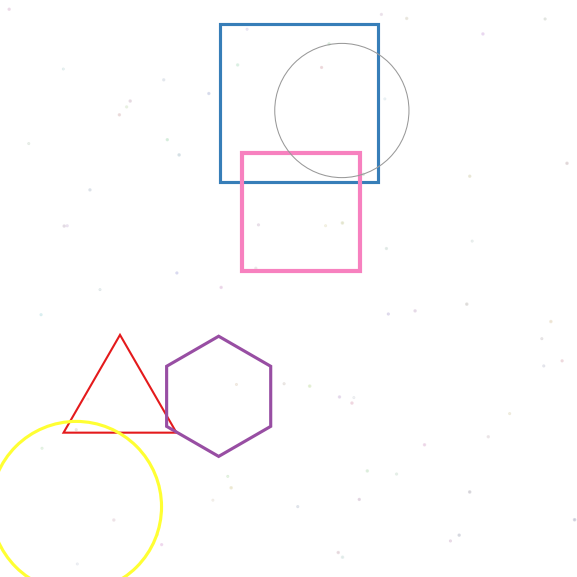[{"shape": "triangle", "thickness": 1, "radius": 0.56, "center": [0.208, 0.306]}, {"shape": "square", "thickness": 1.5, "radius": 0.68, "center": [0.517, 0.821]}, {"shape": "hexagon", "thickness": 1.5, "radius": 0.52, "center": [0.379, 0.313]}, {"shape": "circle", "thickness": 1.5, "radius": 0.74, "center": [0.132, 0.122]}, {"shape": "square", "thickness": 2, "radius": 0.51, "center": [0.522, 0.632]}, {"shape": "circle", "thickness": 0.5, "radius": 0.58, "center": [0.592, 0.808]}]